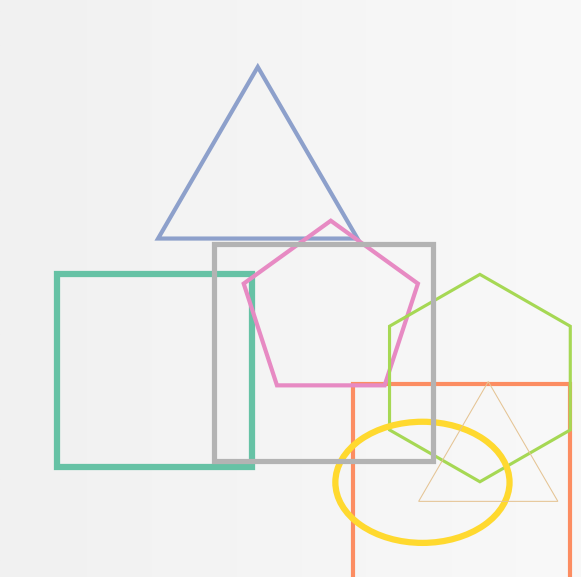[{"shape": "square", "thickness": 3, "radius": 0.84, "center": [0.266, 0.358]}, {"shape": "square", "thickness": 2, "radius": 0.93, "center": [0.793, 0.147]}, {"shape": "triangle", "thickness": 2, "radius": 0.99, "center": [0.443, 0.685]}, {"shape": "pentagon", "thickness": 2, "radius": 0.79, "center": [0.569, 0.459]}, {"shape": "hexagon", "thickness": 1.5, "radius": 0.9, "center": [0.826, 0.344]}, {"shape": "oval", "thickness": 3, "radius": 0.75, "center": [0.727, 0.164]}, {"shape": "triangle", "thickness": 0.5, "radius": 0.69, "center": [0.84, 0.2]}, {"shape": "square", "thickness": 2.5, "radius": 0.94, "center": [0.557, 0.389]}]